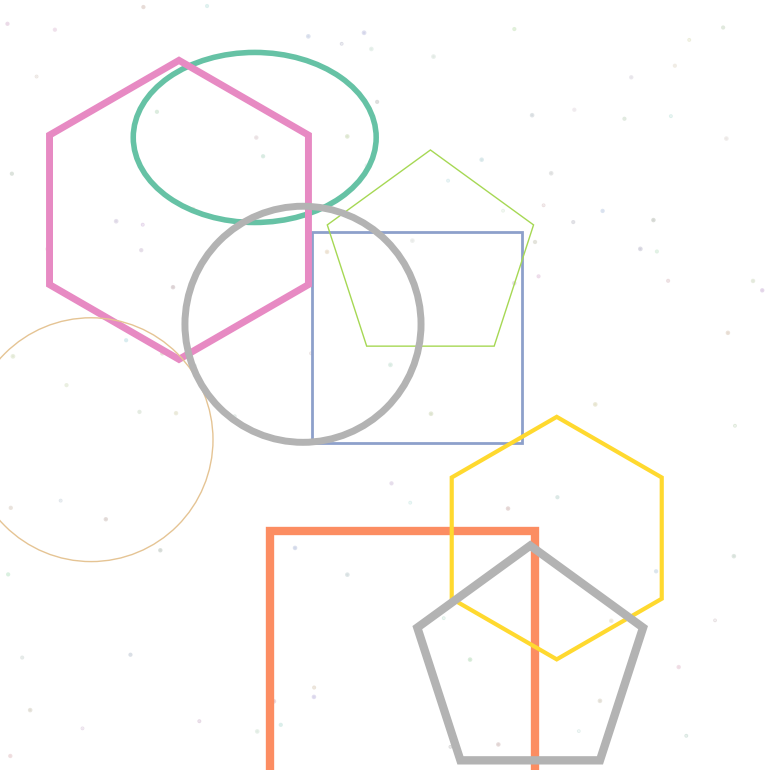[{"shape": "oval", "thickness": 2, "radius": 0.79, "center": [0.331, 0.821]}, {"shape": "square", "thickness": 3, "radius": 0.86, "center": [0.523, 0.139]}, {"shape": "square", "thickness": 1, "radius": 0.68, "center": [0.541, 0.562]}, {"shape": "hexagon", "thickness": 2.5, "radius": 0.97, "center": [0.232, 0.727]}, {"shape": "pentagon", "thickness": 0.5, "radius": 0.7, "center": [0.559, 0.664]}, {"shape": "hexagon", "thickness": 1.5, "radius": 0.79, "center": [0.723, 0.301]}, {"shape": "circle", "thickness": 0.5, "radius": 0.79, "center": [0.118, 0.429]}, {"shape": "pentagon", "thickness": 3, "radius": 0.77, "center": [0.689, 0.137]}, {"shape": "circle", "thickness": 2.5, "radius": 0.77, "center": [0.393, 0.579]}]